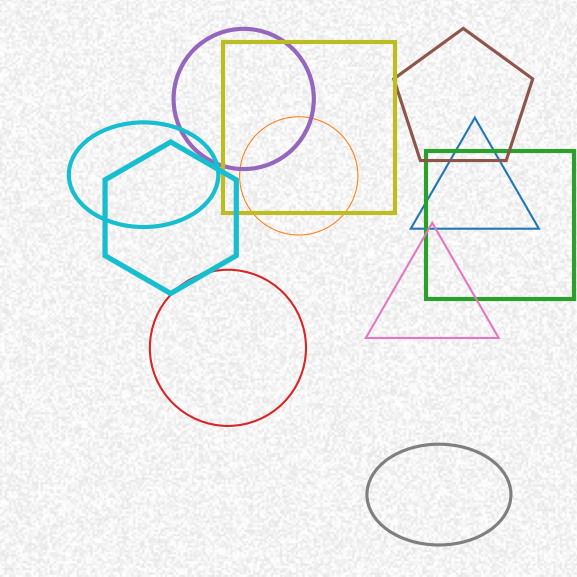[{"shape": "triangle", "thickness": 1, "radius": 0.64, "center": [0.822, 0.667]}, {"shape": "circle", "thickness": 0.5, "radius": 0.51, "center": [0.517, 0.695]}, {"shape": "square", "thickness": 2, "radius": 0.64, "center": [0.866, 0.609]}, {"shape": "circle", "thickness": 1, "radius": 0.68, "center": [0.395, 0.397]}, {"shape": "circle", "thickness": 2, "radius": 0.61, "center": [0.422, 0.828]}, {"shape": "pentagon", "thickness": 1.5, "radius": 0.63, "center": [0.802, 0.823]}, {"shape": "triangle", "thickness": 1, "radius": 0.66, "center": [0.749, 0.48]}, {"shape": "oval", "thickness": 1.5, "radius": 0.62, "center": [0.76, 0.143]}, {"shape": "square", "thickness": 2, "radius": 0.74, "center": [0.535, 0.778]}, {"shape": "hexagon", "thickness": 2.5, "radius": 0.66, "center": [0.296, 0.622]}, {"shape": "oval", "thickness": 2, "radius": 0.65, "center": [0.249, 0.697]}]